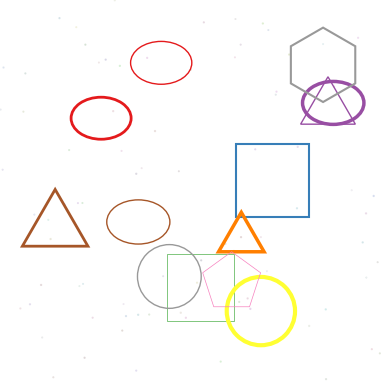[{"shape": "oval", "thickness": 1, "radius": 0.4, "center": [0.419, 0.837]}, {"shape": "oval", "thickness": 2, "radius": 0.39, "center": [0.263, 0.693]}, {"shape": "square", "thickness": 1.5, "radius": 0.48, "center": [0.709, 0.532]}, {"shape": "square", "thickness": 0.5, "radius": 0.43, "center": [0.522, 0.253]}, {"shape": "oval", "thickness": 2.5, "radius": 0.4, "center": [0.866, 0.733]}, {"shape": "triangle", "thickness": 1, "radius": 0.41, "center": [0.852, 0.719]}, {"shape": "triangle", "thickness": 2.5, "radius": 0.34, "center": [0.627, 0.38]}, {"shape": "circle", "thickness": 3, "radius": 0.44, "center": [0.678, 0.192]}, {"shape": "oval", "thickness": 1, "radius": 0.41, "center": [0.359, 0.423]}, {"shape": "triangle", "thickness": 2, "radius": 0.49, "center": [0.143, 0.41]}, {"shape": "pentagon", "thickness": 0.5, "radius": 0.4, "center": [0.602, 0.267]}, {"shape": "circle", "thickness": 1, "radius": 0.41, "center": [0.44, 0.282]}, {"shape": "hexagon", "thickness": 1.5, "radius": 0.48, "center": [0.839, 0.832]}]